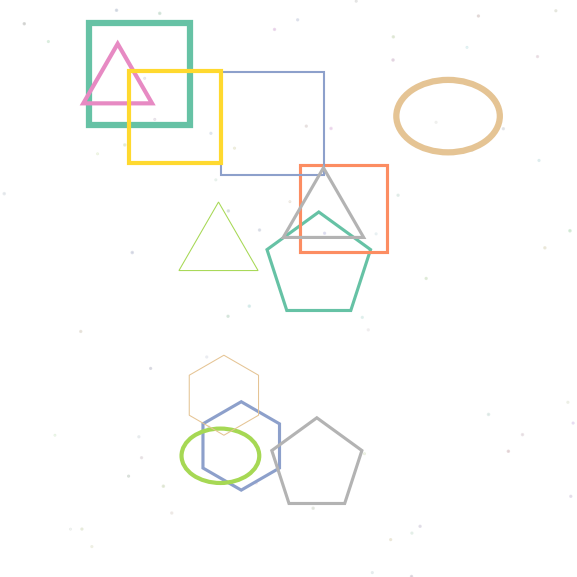[{"shape": "pentagon", "thickness": 1.5, "radius": 0.47, "center": [0.552, 0.538]}, {"shape": "square", "thickness": 3, "radius": 0.44, "center": [0.242, 0.871]}, {"shape": "square", "thickness": 1.5, "radius": 0.38, "center": [0.594, 0.638]}, {"shape": "square", "thickness": 1, "radius": 0.45, "center": [0.472, 0.785]}, {"shape": "hexagon", "thickness": 1.5, "radius": 0.38, "center": [0.418, 0.227]}, {"shape": "triangle", "thickness": 2, "radius": 0.34, "center": [0.204, 0.855]}, {"shape": "triangle", "thickness": 0.5, "radius": 0.4, "center": [0.378, 0.57]}, {"shape": "oval", "thickness": 2, "radius": 0.34, "center": [0.382, 0.21]}, {"shape": "square", "thickness": 2, "radius": 0.4, "center": [0.303, 0.797]}, {"shape": "oval", "thickness": 3, "radius": 0.45, "center": [0.776, 0.798]}, {"shape": "hexagon", "thickness": 0.5, "radius": 0.35, "center": [0.388, 0.315]}, {"shape": "triangle", "thickness": 1.5, "radius": 0.4, "center": [0.56, 0.628]}, {"shape": "pentagon", "thickness": 1.5, "radius": 0.41, "center": [0.549, 0.194]}]